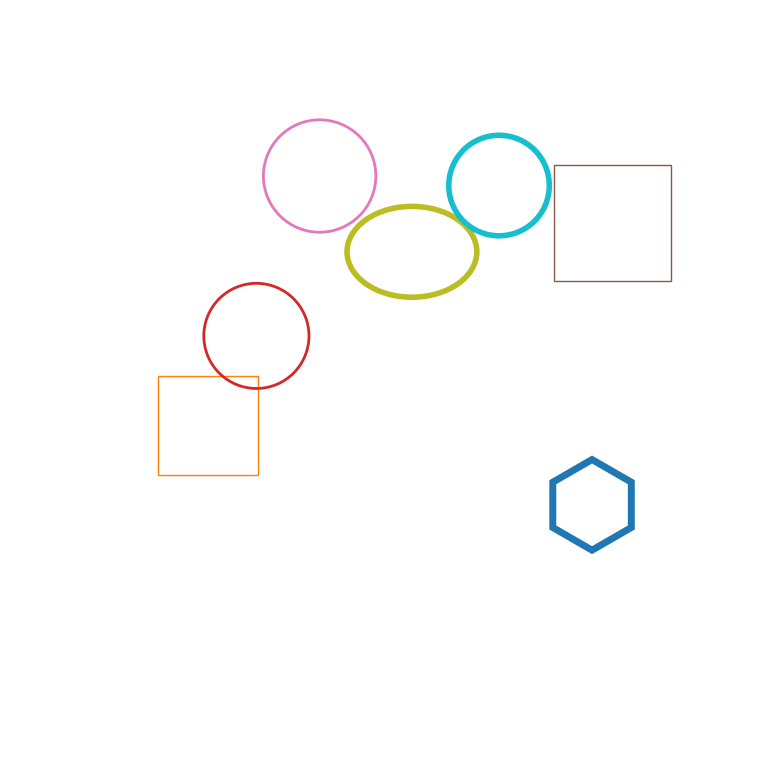[{"shape": "hexagon", "thickness": 2.5, "radius": 0.29, "center": [0.769, 0.344]}, {"shape": "square", "thickness": 0.5, "radius": 0.32, "center": [0.27, 0.447]}, {"shape": "circle", "thickness": 1, "radius": 0.34, "center": [0.333, 0.564]}, {"shape": "square", "thickness": 0.5, "radius": 0.38, "center": [0.795, 0.71]}, {"shape": "circle", "thickness": 1, "radius": 0.37, "center": [0.415, 0.771]}, {"shape": "oval", "thickness": 2, "radius": 0.42, "center": [0.535, 0.673]}, {"shape": "circle", "thickness": 2, "radius": 0.33, "center": [0.648, 0.759]}]